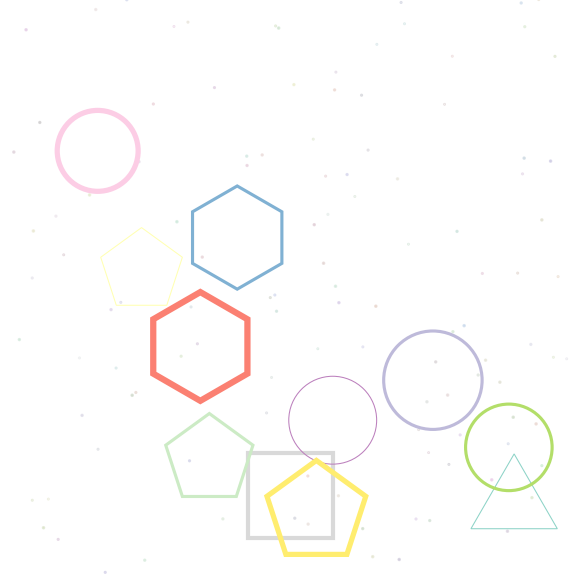[{"shape": "triangle", "thickness": 0.5, "radius": 0.43, "center": [0.89, 0.127]}, {"shape": "pentagon", "thickness": 0.5, "radius": 0.37, "center": [0.245, 0.531]}, {"shape": "circle", "thickness": 1.5, "radius": 0.43, "center": [0.75, 0.341]}, {"shape": "hexagon", "thickness": 3, "radius": 0.47, "center": [0.347, 0.399]}, {"shape": "hexagon", "thickness": 1.5, "radius": 0.45, "center": [0.411, 0.588]}, {"shape": "circle", "thickness": 1.5, "radius": 0.37, "center": [0.881, 0.224]}, {"shape": "circle", "thickness": 2.5, "radius": 0.35, "center": [0.169, 0.738]}, {"shape": "square", "thickness": 2, "radius": 0.37, "center": [0.503, 0.141]}, {"shape": "circle", "thickness": 0.5, "radius": 0.38, "center": [0.576, 0.272]}, {"shape": "pentagon", "thickness": 1.5, "radius": 0.4, "center": [0.363, 0.204]}, {"shape": "pentagon", "thickness": 2.5, "radius": 0.45, "center": [0.548, 0.112]}]